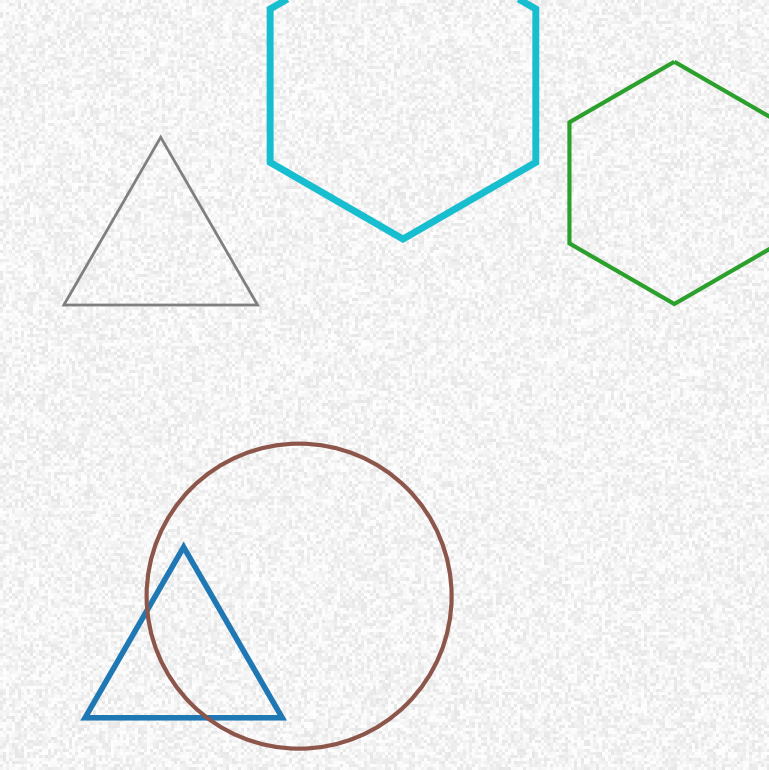[{"shape": "triangle", "thickness": 2, "radius": 0.74, "center": [0.238, 0.142]}, {"shape": "hexagon", "thickness": 1.5, "radius": 0.79, "center": [0.876, 0.763]}, {"shape": "circle", "thickness": 1.5, "radius": 0.99, "center": [0.388, 0.226]}, {"shape": "triangle", "thickness": 1, "radius": 0.73, "center": [0.209, 0.676]}, {"shape": "hexagon", "thickness": 2.5, "radius": 1.0, "center": [0.523, 0.889]}]